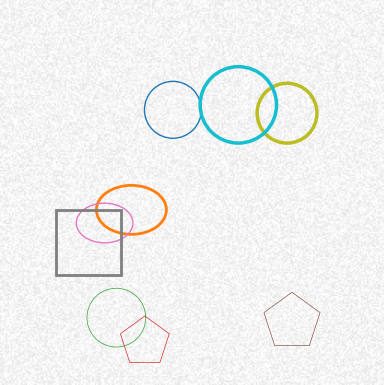[{"shape": "circle", "thickness": 1, "radius": 0.37, "center": [0.449, 0.715]}, {"shape": "oval", "thickness": 2, "radius": 0.45, "center": [0.341, 0.455]}, {"shape": "circle", "thickness": 0.5, "radius": 0.38, "center": [0.302, 0.175]}, {"shape": "pentagon", "thickness": 0.5, "radius": 0.33, "center": [0.376, 0.112]}, {"shape": "pentagon", "thickness": 0.5, "radius": 0.38, "center": [0.758, 0.164]}, {"shape": "oval", "thickness": 1, "radius": 0.37, "center": [0.272, 0.421]}, {"shape": "square", "thickness": 2, "radius": 0.42, "center": [0.229, 0.371]}, {"shape": "circle", "thickness": 2.5, "radius": 0.39, "center": [0.746, 0.706]}, {"shape": "circle", "thickness": 2.5, "radius": 0.5, "center": [0.619, 0.728]}]